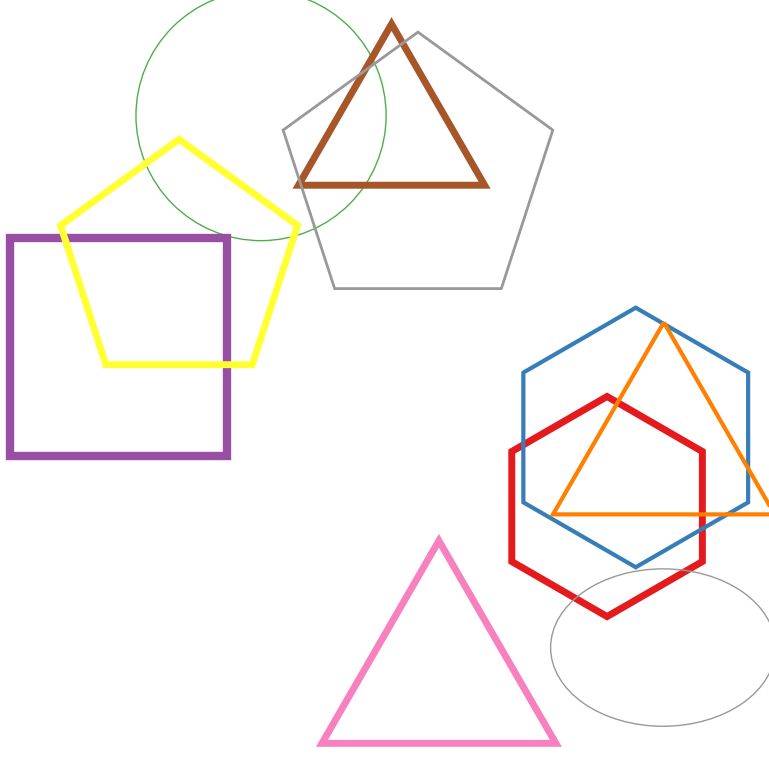[{"shape": "hexagon", "thickness": 2.5, "radius": 0.71, "center": [0.788, 0.342]}, {"shape": "hexagon", "thickness": 1.5, "radius": 0.84, "center": [0.826, 0.432]}, {"shape": "circle", "thickness": 0.5, "radius": 0.81, "center": [0.339, 0.85]}, {"shape": "square", "thickness": 3, "radius": 0.71, "center": [0.154, 0.549]}, {"shape": "triangle", "thickness": 1.5, "radius": 0.83, "center": [0.862, 0.415]}, {"shape": "pentagon", "thickness": 2.5, "radius": 0.81, "center": [0.233, 0.657]}, {"shape": "triangle", "thickness": 2.5, "radius": 0.7, "center": [0.509, 0.829]}, {"shape": "triangle", "thickness": 2.5, "radius": 0.88, "center": [0.57, 0.122]}, {"shape": "pentagon", "thickness": 1, "radius": 0.92, "center": [0.543, 0.774]}, {"shape": "oval", "thickness": 0.5, "radius": 0.73, "center": [0.861, 0.159]}]